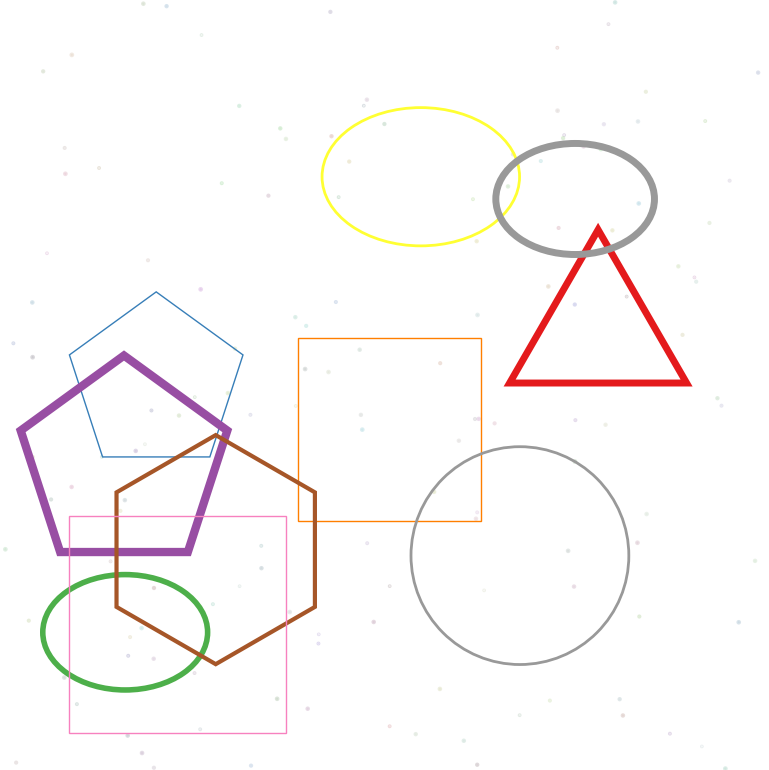[{"shape": "triangle", "thickness": 2.5, "radius": 0.66, "center": [0.777, 0.569]}, {"shape": "pentagon", "thickness": 0.5, "radius": 0.59, "center": [0.203, 0.502]}, {"shape": "oval", "thickness": 2, "radius": 0.54, "center": [0.163, 0.179]}, {"shape": "pentagon", "thickness": 3, "radius": 0.71, "center": [0.161, 0.397]}, {"shape": "square", "thickness": 0.5, "radius": 0.59, "center": [0.506, 0.442]}, {"shape": "oval", "thickness": 1, "radius": 0.64, "center": [0.547, 0.77]}, {"shape": "hexagon", "thickness": 1.5, "radius": 0.74, "center": [0.28, 0.286]}, {"shape": "square", "thickness": 0.5, "radius": 0.7, "center": [0.23, 0.189]}, {"shape": "circle", "thickness": 1, "radius": 0.71, "center": [0.675, 0.278]}, {"shape": "oval", "thickness": 2.5, "radius": 0.52, "center": [0.747, 0.742]}]